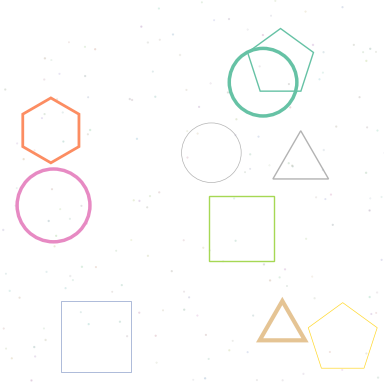[{"shape": "pentagon", "thickness": 1, "radius": 0.45, "center": [0.729, 0.836]}, {"shape": "circle", "thickness": 2.5, "radius": 0.44, "center": [0.683, 0.787]}, {"shape": "hexagon", "thickness": 2, "radius": 0.42, "center": [0.132, 0.661]}, {"shape": "square", "thickness": 0.5, "radius": 0.46, "center": [0.25, 0.126]}, {"shape": "circle", "thickness": 2.5, "radius": 0.47, "center": [0.139, 0.466]}, {"shape": "square", "thickness": 1, "radius": 0.43, "center": [0.627, 0.406]}, {"shape": "pentagon", "thickness": 0.5, "radius": 0.47, "center": [0.89, 0.12]}, {"shape": "triangle", "thickness": 3, "radius": 0.34, "center": [0.733, 0.15]}, {"shape": "circle", "thickness": 0.5, "radius": 0.39, "center": [0.549, 0.603]}, {"shape": "triangle", "thickness": 1, "radius": 0.42, "center": [0.781, 0.577]}]